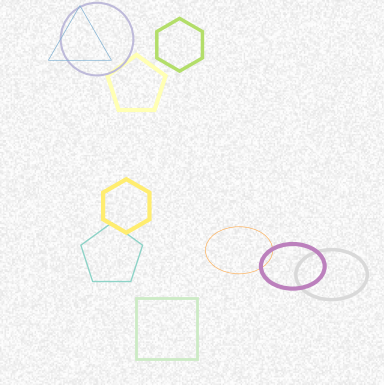[{"shape": "pentagon", "thickness": 1, "radius": 0.42, "center": [0.29, 0.337]}, {"shape": "pentagon", "thickness": 3, "radius": 0.4, "center": [0.355, 0.778]}, {"shape": "circle", "thickness": 1.5, "radius": 0.47, "center": [0.252, 0.898]}, {"shape": "triangle", "thickness": 0.5, "radius": 0.47, "center": [0.208, 0.891]}, {"shape": "oval", "thickness": 0.5, "radius": 0.44, "center": [0.621, 0.35]}, {"shape": "hexagon", "thickness": 2.5, "radius": 0.34, "center": [0.467, 0.884]}, {"shape": "oval", "thickness": 2.5, "radius": 0.46, "center": [0.861, 0.287]}, {"shape": "oval", "thickness": 3, "radius": 0.41, "center": [0.76, 0.308]}, {"shape": "square", "thickness": 2, "radius": 0.4, "center": [0.431, 0.146]}, {"shape": "hexagon", "thickness": 3, "radius": 0.35, "center": [0.328, 0.465]}]